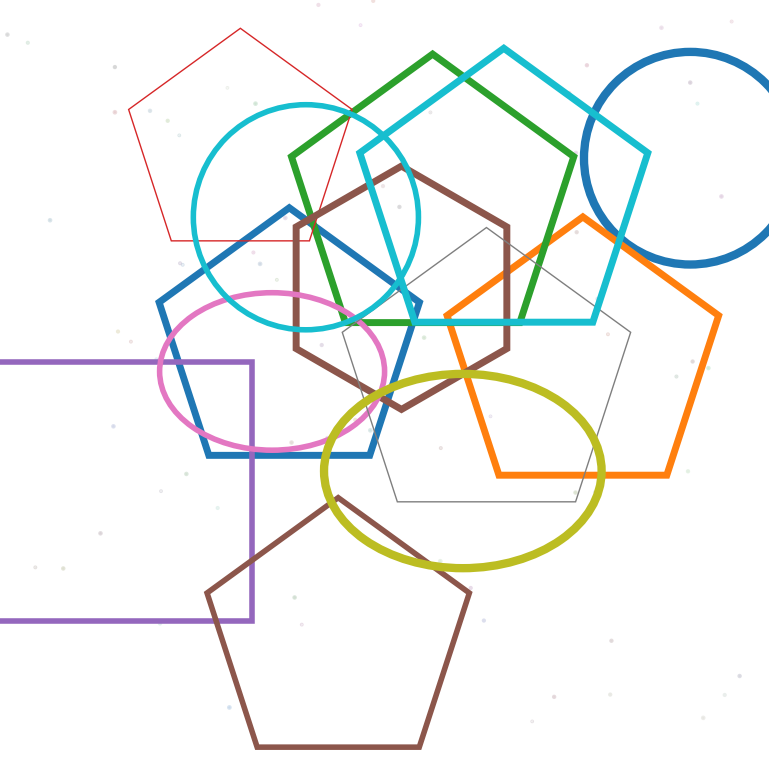[{"shape": "pentagon", "thickness": 2.5, "radius": 0.89, "center": [0.376, 0.552]}, {"shape": "circle", "thickness": 3, "radius": 0.69, "center": [0.896, 0.795]}, {"shape": "pentagon", "thickness": 2.5, "radius": 0.93, "center": [0.757, 0.533]}, {"shape": "pentagon", "thickness": 2.5, "radius": 0.96, "center": [0.562, 0.737]}, {"shape": "pentagon", "thickness": 0.5, "radius": 0.76, "center": [0.312, 0.811]}, {"shape": "square", "thickness": 2, "radius": 0.84, "center": [0.158, 0.362]}, {"shape": "pentagon", "thickness": 2, "radius": 0.9, "center": [0.439, 0.175]}, {"shape": "hexagon", "thickness": 2.5, "radius": 0.79, "center": [0.521, 0.626]}, {"shape": "oval", "thickness": 2, "radius": 0.73, "center": [0.353, 0.518]}, {"shape": "pentagon", "thickness": 0.5, "radius": 0.98, "center": [0.632, 0.508]}, {"shape": "oval", "thickness": 3, "radius": 0.9, "center": [0.601, 0.388]}, {"shape": "pentagon", "thickness": 2.5, "radius": 0.98, "center": [0.654, 0.741]}, {"shape": "circle", "thickness": 2, "radius": 0.73, "center": [0.397, 0.718]}]